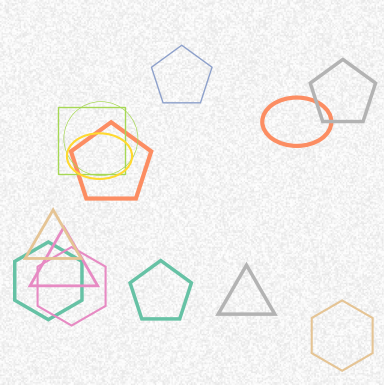[{"shape": "pentagon", "thickness": 2.5, "radius": 0.42, "center": [0.418, 0.239]}, {"shape": "hexagon", "thickness": 2.5, "radius": 0.5, "center": [0.126, 0.271]}, {"shape": "oval", "thickness": 3, "radius": 0.45, "center": [0.771, 0.684]}, {"shape": "pentagon", "thickness": 3, "radius": 0.55, "center": [0.289, 0.573]}, {"shape": "pentagon", "thickness": 1, "radius": 0.41, "center": [0.472, 0.8]}, {"shape": "triangle", "thickness": 2, "radius": 0.51, "center": [0.166, 0.308]}, {"shape": "hexagon", "thickness": 1.5, "radius": 0.51, "center": [0.186, 0.256]}, {"shape": "circle", "thickness": 0.5, "radius": 0.48, "center": [0.262, 0.64]}, {"shape": "square", "thickness": 1, "radius": 0.43, "center": [0.238, 0.635]}, {"shape": "oval", "thickness": 1.5, "radius": 0.42, "center": [0.258, 0.594]}, {"shape": "triangle", "thickness": 2, "radius": 0.42, "center": [0.138, 0.371]}, {"shape": "hexagon", "thickness": 1.5, "radius": 0.46, "center": [0.889, 0.128]}, {"shape": "triangle", "thickness": 2.5, "radius": 0.42, "center": [0.64, 0.227]}, {"shape": "pentagon", "thickness": 2.5, "radius": 0.45, "center": [0.891, 0.757]}]